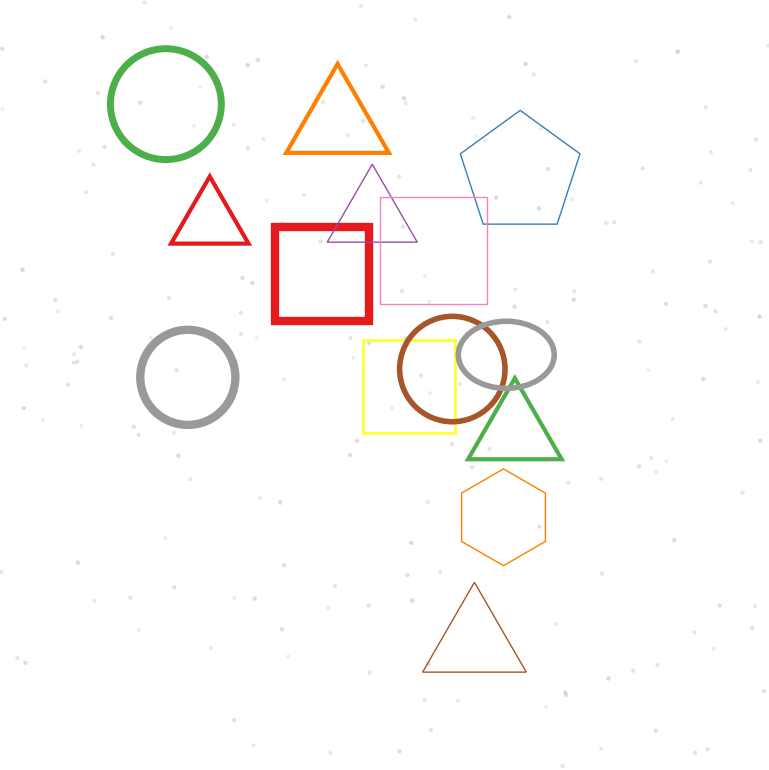[{"shape": "triangle", "thickness": 1.5, "radius": 0.29, "center": [0.272, 0.713]}, {"shape": "square", "thickness": 3, "radius": 0.3, "center": [0.418, 0.644]}, {"shape": "pentagon", "thickness": 0.5, "radius": 0.41, "center": [0.676, 0.775]}, {"shape": "circle", "thickness": 2.5, "radius": 0.36, "center": [0.215, 0.865]}, {"shape": "triangle", "thickness": 1.5, "radius": 0.35, "center": [0.669, 0.439]}, {"shape": "triangle", "thickness": 0.5, "radius": 0.34, "center": [0.483, 0.719]}, {"shape": "triangle", "thickness": 1.5, "radius": 0.39, "center": [0.438, 0.84]}, {"shape": "hexagon", "thickness": 0.5, "radius": 0.31, "center": [0.654, 0.328]}, {"shape": "square", "thickness": 1, "radius": 0.3, "center": [0.531, 0.498]}, {"shape": "triangle", "thickness": 0.5, "radius": 0.39, "center": [0.616, 0.166]}, {"shape": "circle", "thickness": 2, "radius": 0.34, "center": [0.587, 0.521]}, {"shape": "square", "thickness": 0.5, "radius": 0.35, "center": [0.563, 0.674]}, {"shape": "oval", "thickness": 2, "radius": 0.31, "center": [0.657, 0.539]}, {"shape": "circle", "thickness": 3, "radius": 0.31, "center": [0.244, 0.51]}]